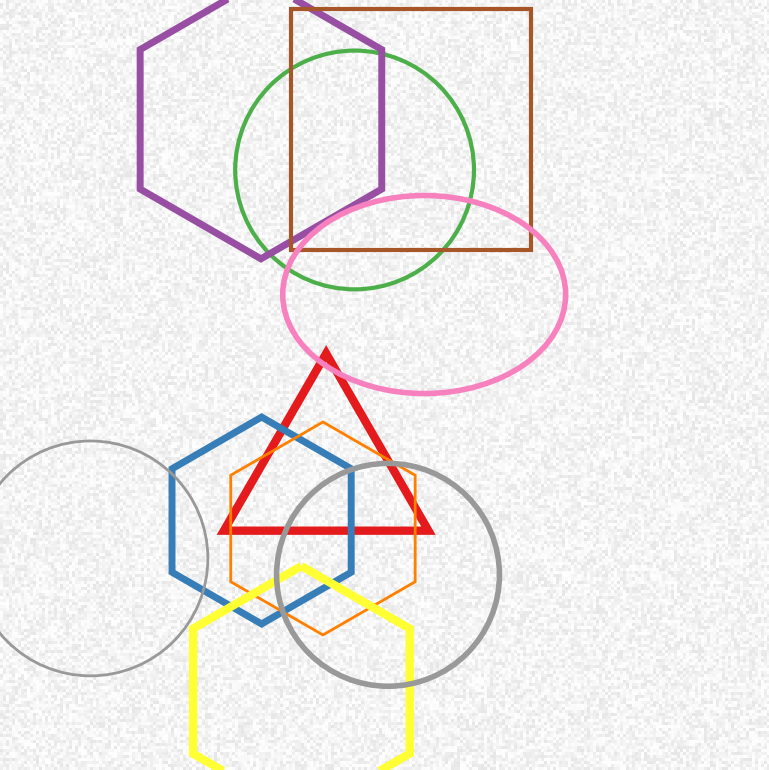[{"shape": "triangle", "thickness": 3, "radius": 0.77, "center": [0.424, 0.388]}, {"shape": "hexagon", "thickness": 2.5, "radius": 0.67, "center": [0.34, 0.324]}, {"shape": "circle", "thickness": 1.5, "radius": 0.78, "center": [0.461, 0.779]}, {"shape": "hexagon", "thickness": 2.5, "radius": 0.91, "center": [0.339, 0.845]}, {"shape": "hexagon", "thickness": 1, "radius": 0.69, "center": [0.419, 0.314]}, {"shape": "hexagon", "thickness": 3, "radius": 0.81, "center": [0.391, 0.102]}, {"shape": "square", "thickness": 1.5, "radius": 0.78, "center": [0.534, 0.832]}, {"shape": "oval", "thickness": 2, "radius": 0.92, "center": [0.551, 0.618]}, {"shape": "circle", "thickness": 1, "radius": 0.76, "center": [0.117, 0.275]}, {"shape": "circle", "thickness": 2, "radius": 0.72, "center": [0.504, 0.254]}]